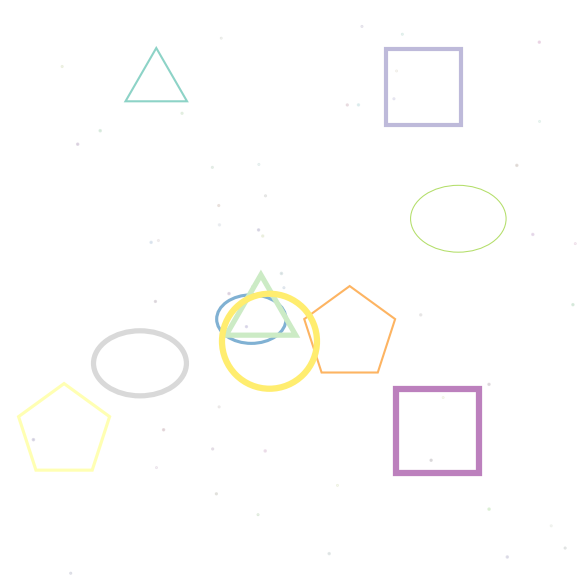[{"shape": "triangle", "thickness": 1, "radius": 0.31, "center": [0.271, 0.854]}, {"shape": "pentagon", "thickness": 1.5, "radius": 0.41, "center": [0.111, 0.252]}, {"shape": "square", "thickness": 2, "radius": 0.33, "center": [0.733, 0.849]}, {"shape": "oval", "thickness": 1.5, "radius": 0.3, "center": [0.435, 0.447]}, {"shape": "pentagon", "thickness": 1, "radius": 0.41, "center": [0.606, 0.421]}, {"shape": "oval", "thickness": 0.5, "radius": 0.41, "center": [0.794, 0.62]}, {"shape": "oval", "thickness": 2.5, "radius": 0.4, "center": [0.242, 0.37]}, {"shape": "square", "thickness": 3, "radius": 0.36, "center": [0.757, 0.253]}, {"shape": "triangle", "thickness": 2.5, "radius": 0.35, "center": [0.452, 0.454]}, {"shape": "circle", "thickness": 3, "radius": 0.41, "center": [0.467, 0.408]}]